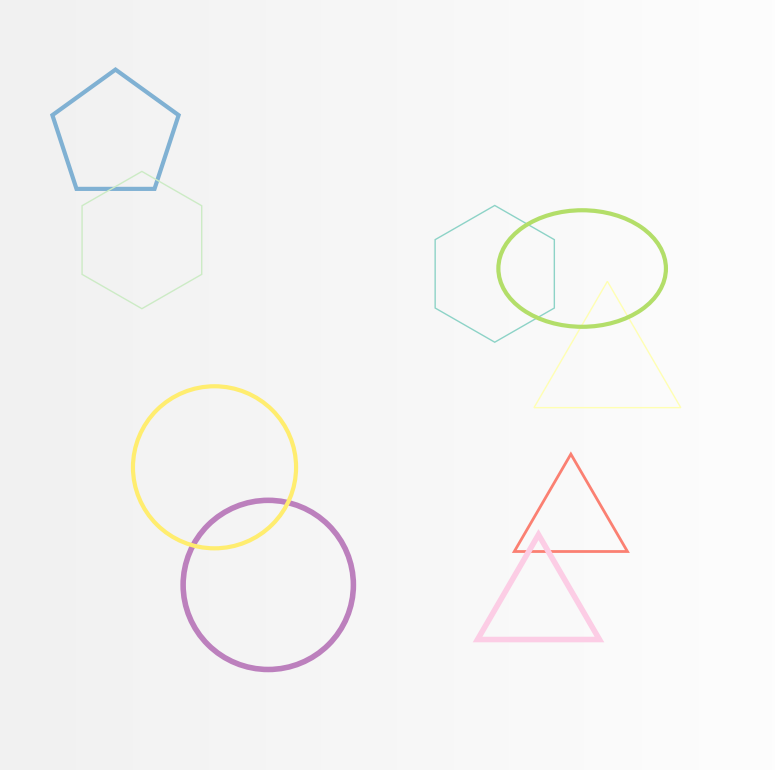[{"shape": "hexagon", "thickness": 0.5, "radius": 0.44, "center": [0.638, 0.644]}, {"shape": "triangle", "thickness": 0.5, "radius": 0.55, "center": [0.784, 0.525]}, {"shape": "triangle", "thickness": 1, "radius": 0.42, "center": [0.737, 0.326]}, {"shape": "pentagon", "thickness": 1.5, "radius": 0.43, "center": [0.149, 0.824]}, {"shape": "oval", "thickness": 1.5, "radius": 0.54, "center": [0.751, 0.651]}, {"shape": "triangle", "thickness": 2, "radius": 0.45, "center": [0.695, 0.215]}, {"shape": "circle", "thickness": 2, "radius": 0.55, "center": [0.346, 0.24]}, {"shape": "hexagon", "thickness": 0.5, "radius": 0.45, "center": [0.183, 0.688]}, {"shape": "circle", "thickness": 1.5, "radius": 0.53, "center": [0.277, 0.393]}]